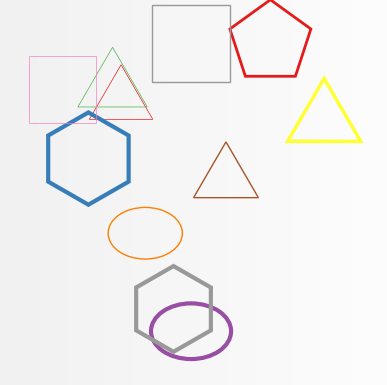[{"shape": "pentagon", "thickness": 2, "radius": 0.55, "center": [0.698, 0.891]}, {"shape": "triangle", "thickness": 0.5, "radius": 0.47, "center": [0.312, 0.737]}, {"shape": "hexagon", "thickness": 3, "radius": 0.6, "center": [0.228, 0.588]}, {"shape": "triangle", "thickness": 0.5, "radius": 0.52, "center": [0.29, 0.774]}, {"shape": "oval", "thickness": 3, "radius": 0.52, "center": [0.493, 0.14]}, {"shape": "oval", "thickness": 1, "radius": 0.48, "center": [0.375, 0.394]}, {"shape": "triangle", "thickness": 2.5, "radius": 0.54, "center": [0.837, 0.687]}, {"shape": "triangle", "thickness": 1, "radius": 0.48, "center": [0.583, 0.535]}, {"shape": "square", "thickness": 0.5, "radius": 0.43, "center": [0.162, 0.768]}, {"shape": "square", "thickness": 1, "radius": 0.5, "center": [0.492, 0.886]}, {"shape": "hexagon", "thickness": 3, "radius": 0.56, "center": [0.448, 0.198]}]